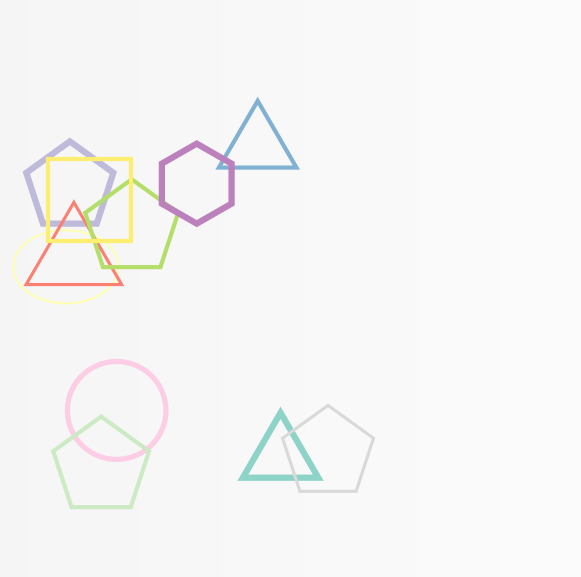[{"shape": "triangle", "thickness": 3, "radius": 0.37, "center": [0.483, 0.209]}, {"shape": "oval", "thickness": 1, "radius": 0.45, "center": [0.114, 0.537]}, {"shape": "pentagon", "thickness": 3, "radius": 0.39, "center": [0.12, 0.676]}, {"shape": "triangle", "thickness": 1.5, "radius": 0.47, "center": [0.127, 0.554]}, {"shape": "triangle", "thickness": 2, "radius": 0.39, "center": [0.443, 0.747]}, {"shape": "pentagon", "thickness": 2, "radius": 0.42, "center": [0.227, 0.605]}, {"shape": "circle", "thickness": 2.5, "radius": 0.42, "center": [0.201, 0.288]}, {"shape": "pentagon", "thickness": 1.5, "radius": 0.41, "center": [0.564, 0.215]}, {"shape": "hexagon", "thickness": 3, "radius": 0.35, "center": [0.338, 0.681]}, {"shape": "pentagon", "thickness": 2, "radius": 0.43, "center": [0.174, 0.191]}, {"shape": "square", "thickness": 2, "radius": 0.35, "center": [0.154, 0.653]}]